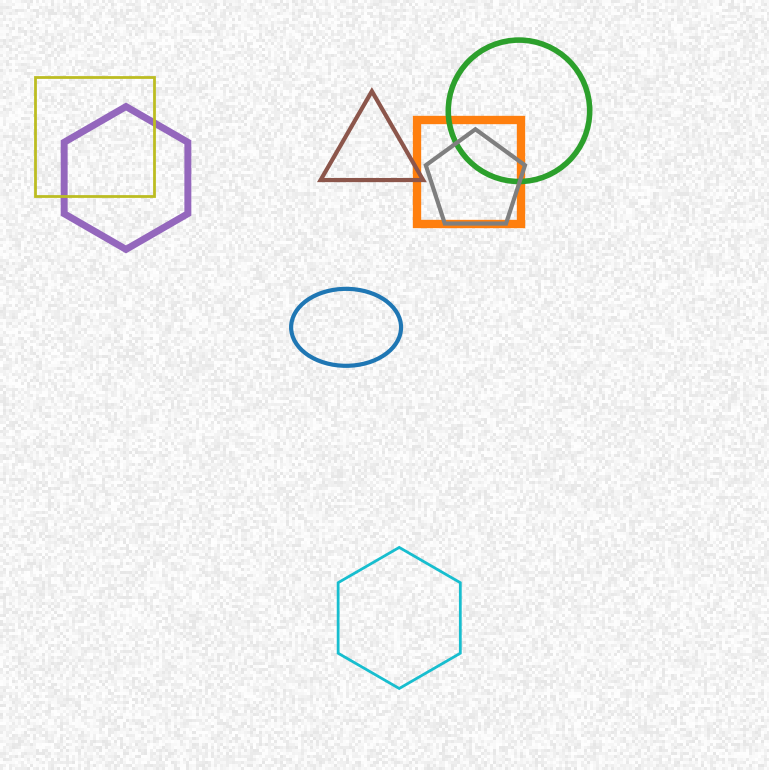[{"shape": "oval", "thickness": 1.5, "radius": 0.36, "center": [0.449, 0.575]}, {"shape": "square", "thickness": 3, "radius": 0.34, "center": [0.609, 0.777]}, {"shape": "circle", "thickness": 2, "radius": 0.46, "center": [0.674, 0.856]}, {"shape": "hexagon", "thickness": 2.5, "radius": 0.46, "center": [0.164, 0.769]}, {"shape": "triangle", "thickness": 1.5, "radius": 0.38, "center": [0.483, 0.805]}, {"shape": "pentagon", "thickness": 1.5, "radius": 0.34, "center": [0.617, 0.764]}, {"shape": "square", "thickness": 1, "radius": 0.39, "center": [0.123, 0.822]}, {"shape": "hexagon", "thickness": 1, "radius": 0.46, "center": [0.518, 0.197]}]